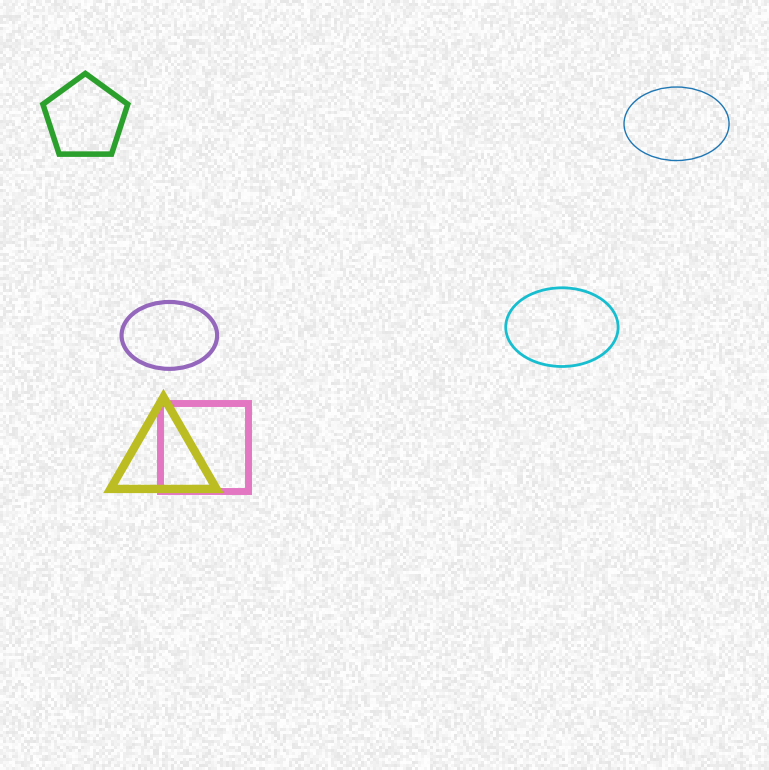[{"shape": "oval", "thickness": 0.5, "radius": 0.34, "center": [0.879, 0.839]}, {"shape": "pentagon", "thickness": 2, "radius": 0.29, "center": [0.111, 0.847]}, {"shape": "oval", "thickness": 1.5, "radius": 0.31, "center": [0.22, 0.564]}, {"shape": "square", "thickness": 2.5, "radius": 0.29, "center": [0.265, 0.419]}, {"shape": "triangle", "thickness": 3, "radius": 0.4, "center": [0.212, 0.405]}, {"shape": "oval", "thickness": 1, "radius": 0.36, "center": [0.73, 0.575]}]